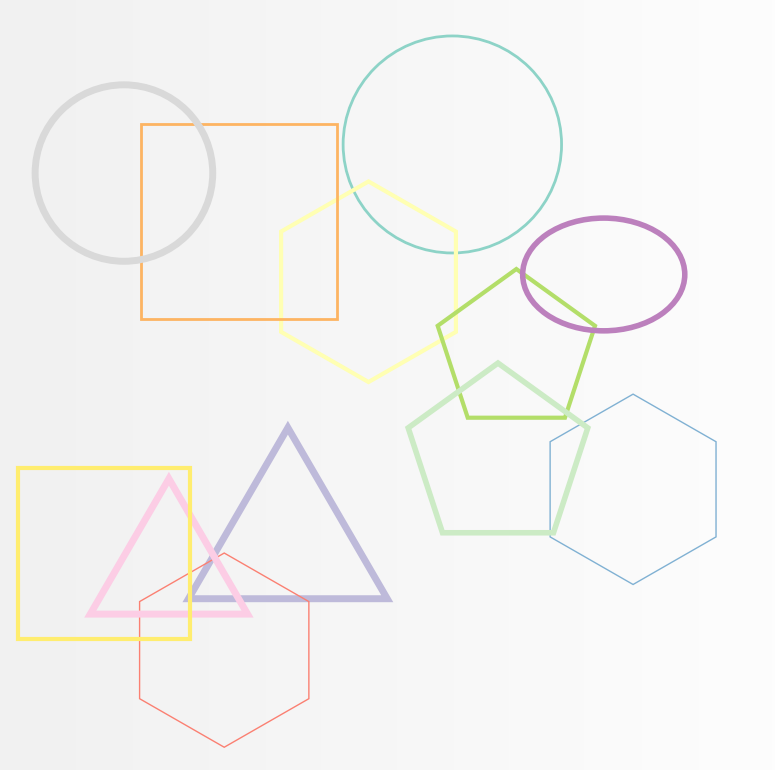[{"shape": "circle", "thickness": 1, "radius": 0.7, "center": [0.584, 0.812]}, {"shape": "hexagon", "thickness": 1.5, "radius": 0.65, "center": [0.475, 0.634]}, {"shape": "triangle", "thickness": 2.5, "radius": 0.74, "center": [0.371, 0.296]}, {"shape": "hexagon", "thickness": 0.5, "radius": 0.63, "center": [0.289, 0.156]}, {"shape": "hexagon", "thickness": 0.5, "radius": 0.62, "center": [0.817, 0.365]}, {"shape": "square", "thickness": 1, "radius": 0.63, "center": [0.308, 0.712]}, {"shape": "pentagon", "thickness": 1.5, "radius": 0.53, "center": [0.666, 0.544]}, {"shape": "triangle", "thickness": 2.5, "radius": 0.59, "center": [0.218, 0.261]}, {"shape": "circle", "thickness": 2.5, "radius": 0.57, "center": [0.16, 0.775]}, {"shape": "oval", "thickness": 2, "radius": 0.52, "center": [0.779, 0.644]}, {"shape": "pentagon", "thickness": 2, "radius": 0.61, "center": [0.643, 0.407]}, {"shape": "square", "thickness": 1.5, "radius": 0.56, "center": [0.134, 0.281]}]